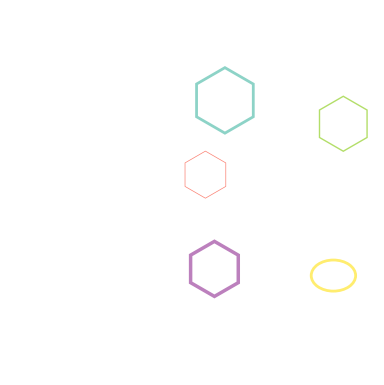[{"shape": "hexagon", "thickness": 2, "radius": 0.43, "center": [0.584, 0.739]}, {"shape": "hexagon", "thickness": 0.5, "radius": 0.31, "center": [0.534, 0.546]}, {"shape": "hexagon", "thickness": 1, "radius": 0.36, "center": [0.892, 0.679]}, {"shape": "hexagon", "thickness": 2.5, "radius": 0.36, "center": [0.557, 0.302]}, {"shape": "oval", "thickness": 2, "radius": 0.29, "center": [0.866, 0.284]}]